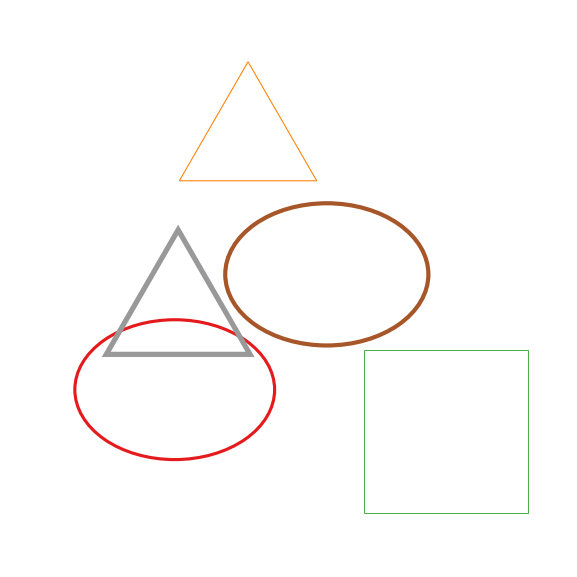[{"shape": "oval", "thickness": 1.5, "radius": 0.86, "center": [0.303, 0.324]}, {"shape": "square", "thickness": 0.5, "radius": 0.71, "center": [0.772, 0.252]}, {"shape": "triangle", "thickness": 0.5, "radius": 0.69, "center": [0.43, 0.755]}, {"shape": "oval", "thickness": 2, "radius": 0.88, "center": [0.566, 0.524]}, {"shape": "triangle", "thickness": 2.5, "radius": 0.72, "center": [0.308, 0.457]}]